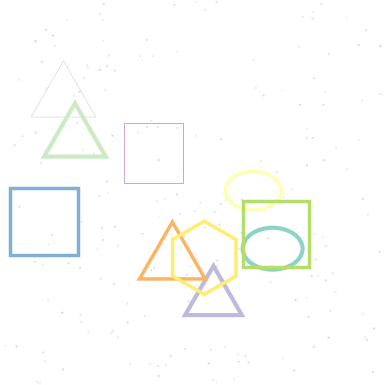[{"shape": "oval", "thickness": 3, "radius": 0.39, "center": [0.708, 0.354]}, {"shape": "oval", "thickness": 2.5, "radius": 0.36, "center": [0.658, 0.505]}, {"shape": "triangle", "thickness": 3, "radius": 0.43, "center": [0.554, 0.224]}, {"shape": "square", "thickness": 2.5, "radius": 0.44, "center": [0.114, 0.424]}, {"shape": "triangle", "thickness": 2.5, "radius": 0.49, "center": [0.448, 0.325]}, {"shape": "square", "thickness": 2.5, "radius": 0.43, "center": [0.716, 0.391]}, {"shape": "triangle", "thickness": 0.5, "radius": 0.49, "center": [0.165, 0.745]}, {"shape": "square", "thickness": 0.5, "radius": 0.39, "center": [0.399, 0.603]}, {"shape": "triangle", "thickness": 3, "radius": 0.46, "center": [0.195, 0.639]}, {"shape": "hexagon", "thickness": 2.5, "radius": 0.47, "center": [0.531, 0.33]}]